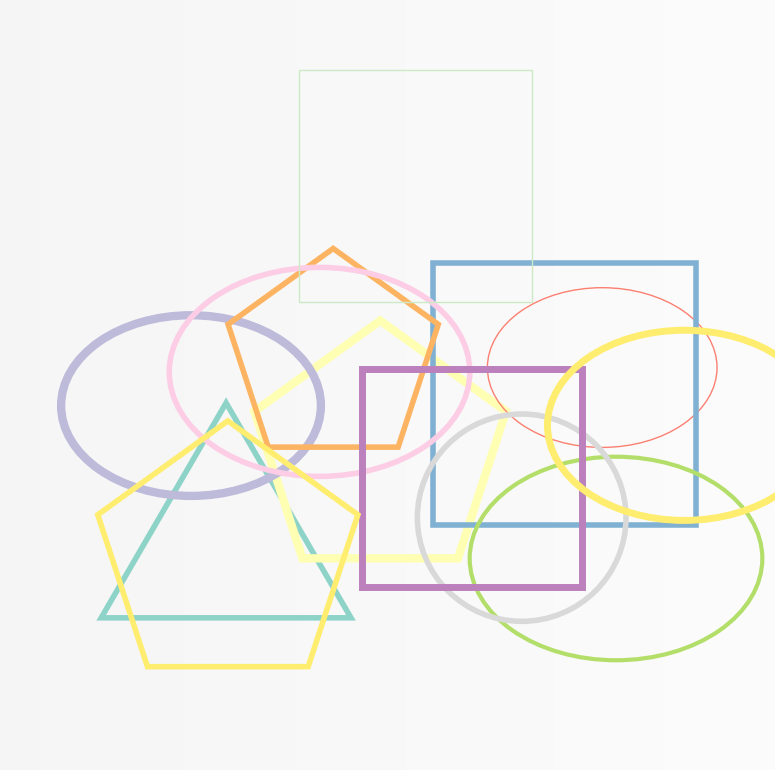[{"shape": "triangle", "thickness": 2, "radius": 0.93, "center": [0.292, 0.291]}, {"shape": "pentagon", "thickness": 3, "radius": 0.85, "center": [0.491, 0.413]}, {"shape": "oval", "thickness": 3, "radius": 0.84, "center": [0.246, 0.473]}, {"shape": "oval", "thickness": 0.5, "radius": 0.74, "center": [0.777, 0.523]}, {"shape": "square", "thickness": 2, "radius": 0.85, "center": [0.728, 0.489]}, {"shape": "pentagon", "thickness": 2, "radius": 0.71, "center": [0.43, 0.535]}, {"shape": "oval", "thickness": 1.5, "radius": 0.94, "center": [0.795, 0.275]}, {"shape": "oval", "thickness": 2, "radius": 0.97, "center": [0.412, 0.517]}, {"shape": "circle", "thickness": 2, "radius": 0.67, "center": [0.673, 0.328]}, {"shape": "square", "thickness": 2.5, "radius": 0.71, "center": [0.609, 0.379]}, {"shape": "square", "thickness": 0.5, "radius": 0.75, "center": [0.536, 0.758]}, {"shape": "pentagon", "thickness": 2, "radius": 0.88, "center": [0.294, 0.277]}, {"shape": "oval", "thickness": 2.5, "radius": 0.88, "center": [0.883, 0.448]}]